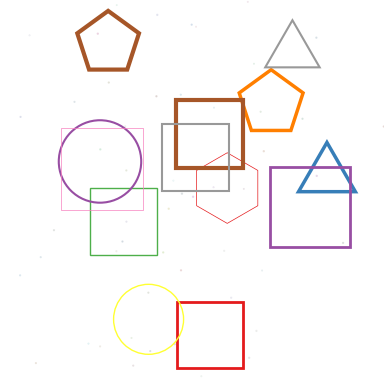[{"shape": "hexagon", "thickness": 0.5, "radius": 0.46, "center": [0.59, 0.512]}, {"shape": "square", "thickness": 2, "radius": 0.43, "center": [0.547, 0.131]}, {"shape": "triangle", "thickness": 2.5, "radius": 0.43, "center": [0.849, 0.545]}, {"shape": "square", "thickness": 1, "radius": 0.44, "center": [0.321, 0.425]}, {"shape": "square", "thickness": 2, "radius": 0.52, "center": [0.805, 0.463]}, {"shape": "circle", "thickness": 1.5, "radius": 0.54, "center": [0.26, 0.581]}, {"shape": "pentagon", "thickness": 2.5, "radius": 0.44, "center": [0.704, 0.732]}, {"shape": "circle", "thickness": 1, "radius": 0.45, "center": [0.386, 0.171]}, {"shape": "pentagon", "thickness": 3, "radius": 0.42, "center": [0.281, 0.887]}, {"shape": "square", "thickness": 3, "radius": 0.44, "center": [0.544, 0.652]}, {"shape": "square", "thickness": 0.5, "radius": 0.53, "center": [0.265, 0.561]}, {"shape": "square", "thickness": 1.5, "radius": 0.44, "center": [0.508, 0.591]}, {"shape": "triangle", "thickness": 1.5, "radius": 0.41, "center": [0.76, 0.866]}]